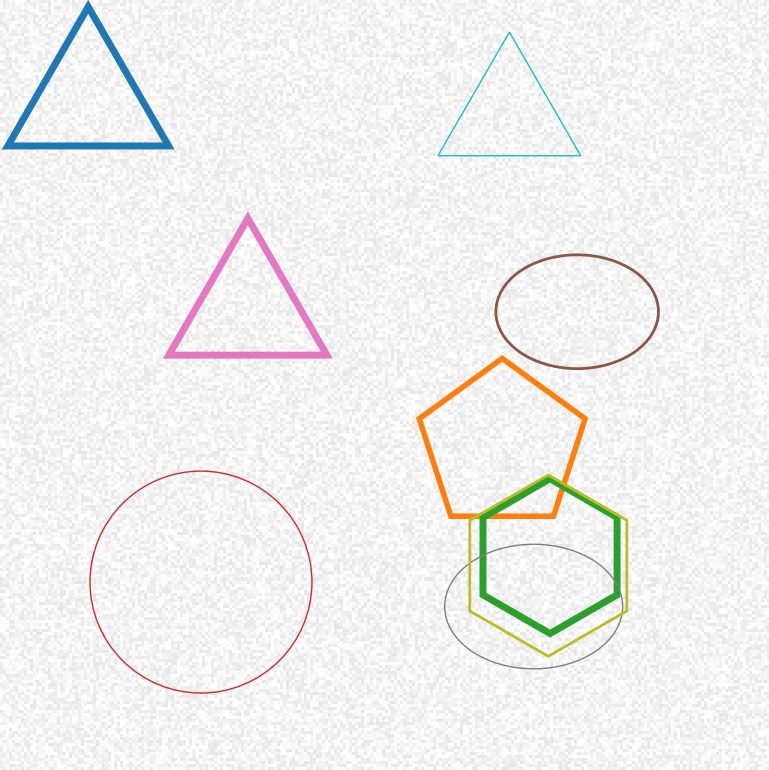[{"shape": "triangle", "thickness": 2.5, "radius": 0.6, "center": [0.115, 0.871]}, {"shape": "pentagon", "thickness": 2, "radius": 0.57, "center": [0.652, 0.421]}, {"shape": "hexagon", "thickness": 2.5, "radius": 0.5, "center": [0.714, 0.278]}, {"shape": "circle", "thickness": 0.5, "radius": 0.72, "center": [0.261, 0.244]}, {"shape": "oval", "thickness": 1, "radius": 0.53, "center": [0.75, 0.595]}, {"shape": "triangle", "thickness": 2.5, "radius": 0.59, "center": [0.322, 0.598]}, {"shape": "oval", "thickness": 0.5, "radius": 0.58, "center": [0.693, 0.212]}, {"shape": "hexagon", "thickness": 1, "radius": 0.59, "center": [0.712, 0.265]}, {"shape": "triangle", "thickness": 0.5, "radius": 0.54, "center": [0.662, 0.851]}]